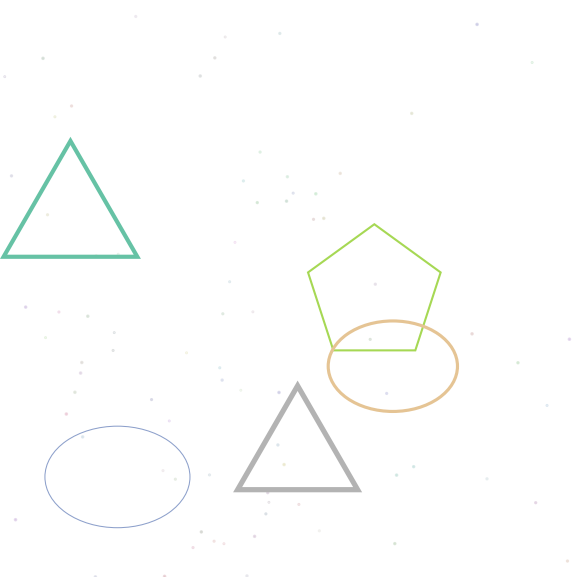[{"shape": "triangle", "thickness": 2, "radius": 0.67, "center": [0.122, 0.621]}, {"shape": "oval", "thickness": 0.5, "radius": 0.63, "center": [0.203, 0.173]}, {"shape": "pentagon", "thickness": 1, "radius": 0.6, "center": [0.648, 0.49]}, {"shape": "oval", "thickness": 1.5, "radius": 0.56, "center": [0.68, 0.365]}, {"shape": "triangle", "thickness": 2.5, "radius": 0.6, "center": [0.515, 0.211]}]